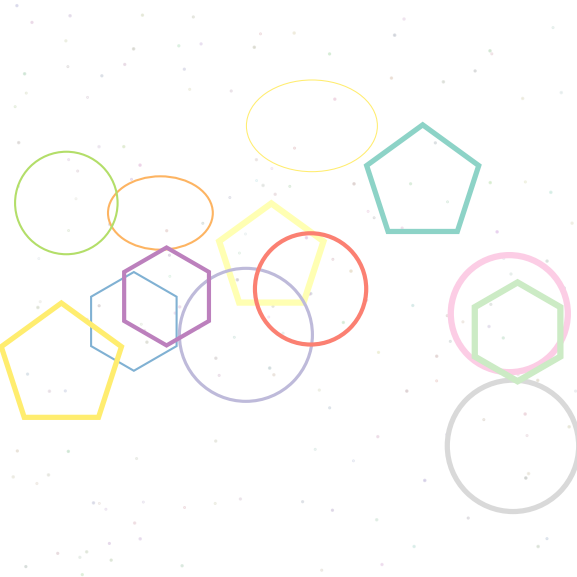[{"shape": "pentagon", "thickness": 2.5, "radius": 0.51, "center": [0.732, 0.681]}, {"shape": "pentagon", "thickness": 3, "radius": 0.47, "center": [0.47, 0.552]}, {"shape": "circle", "thickness": 1.5, "radius": 0.58, "center": [0.426, 0.419]}, {"shape": "circle", "thickness": 2, "radius": 0.48, "center": [0.538, 0.499]}, {"shape": "hexagon", "thickness": 1, "radius": 0.43, "center": [0.232, 0.443]}, {"shape": "oval", "thickness": 1, "radius": 0.45, "center": [0.278, 0.63]}, {"shape": "circle", "thickness": 1, "radius": 0.44, "center": [0.115, 0.648]}, {"shape": "circle", "thickness": 3, "radius": 0.51, "center": [0.882, 0.456]}, {"shape": "circle", "thickness": 2.5, "radius": 0.57, "center": [0.888, 0.227]}, {"shape": "hexagon", "thickness": 2, "radius": 0.42, "center": [0.288, 0.486]}, {"shape": "hexagon", "thickness": 3, "radius": 0.43, "center": [0.896, 0.424]}, {"shape": "oval", "thickness": 0.5, "radius": 0.57, "center": [0.54, 0.781]}, {"shape": "pentagon", "thickness": 2.5, "radius": 0.55, "center": [0.106, 0.365]}]